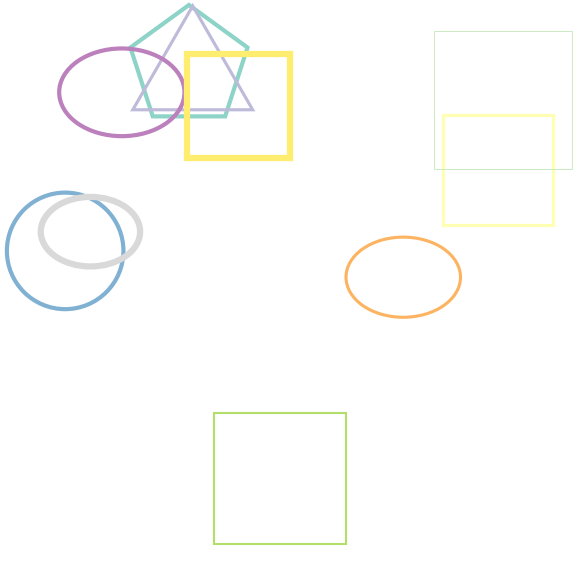[{"shape": "pentagon", "thickness": 2, "radius": 0.53, "center": [0.327, 0.884]}, {"shape": "square", "thickness": 1.5, "radius": 0.48, "center": [0.863, 0.705]}, {"shape": "triangle", "thickness": 1.5, "radius": 0.6, "center": [0.334, 0.869]}, {"shape": "circle", "thickness": 2, "radius": 0.5, "center": [0.113, 0.565]}, {"shape": "oval", "thickness": 1.5, "radius": 0.5, "center": [0.698, 0.519]}, {"shape": "square", "thickness": 1, "radius": 0.57, "center": [0.484, 0.171]}, {"shape": "oval", "thickness": 3, "radius": 0.43, "center": [0.157, 0.598]}, {"shape": "oval", "thickness": 2, "radius": 0.54, "center": [0.211, 0.839]}, {"shape": "square", "thickness": 0.5, "radius": 0.6, "center": [0.871, 0.826]}, {"shape": "square", "thickness": 3, "radius": 0.45, "center": [0.414, 0.816]}]